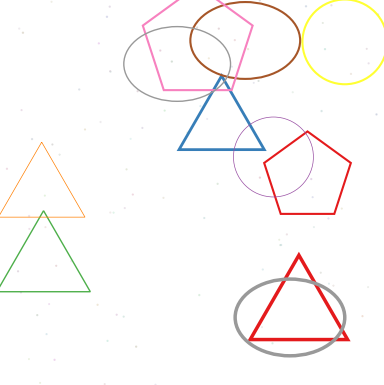[{"shape": "triangle", "thickness": 2.5, "radius": 0.73, "center": [0.776, 0.191]}, {"shape": "pentagon", "thickness": 1.5, "radius": 0.59, "center": [0.799, 0.54]}, {"shape": "triangle", "thickness": 2, "radius": 0.64, "center": [0.576, 0.675]}, {"shape": "triangle", "thickness": 1, "radius": 0.7, "center": [0.113, 0.312]}, {"shape": "circle", "thickness": 0.5, "radius": 0.52, "center": [0.71, 0.592]}, {"shape": "triangle", "thickness": 0.5, "radius": 0.65, "center": [0.108, 0.501]}, {"shape": "circle", "thickness": 1.5, "radius": 0.55, "center": [0.896, 0.891]}, {"shape": "oval", "thickness": 1.5, "radius": 0.71, "center": [0.637, 0.895]}, {"shape": "pentagon", "thickness": 1.5, "radius": 0.75, "center": [0.514, 0.887]}, {"shape": "oval", "thickness": 2.5, "radius": 0.71, "center": [0.753, 0.176]}, {"shape": "oval", "thickness": 1, "radius": 0.69, "center": [0.46, 0.834]}]